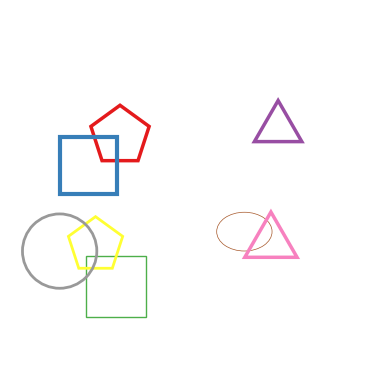[{"shape": "pentagon", "thickness": 2.5, "radius": 0.4, "center": [0.312, 0.647]}, {"shape": "square", "thickness": 3, "radius": 0.37, "center": [0.229, 0.571]}, {"shape": "square", "thickness": 1, "radius": 0.39, "center": [0.302, 0.256]}, {"shape": "triangle", "thickness": 2.5, "radius": 0.36, "center": [0.722, 0.668]}, {"shape": "pentagon", "thickness": 2, "radius": 0.37, "center": [0.248, 0.363]}, {"shape": "oval", "thickness": 0.5, "radius": 0.36, "center": [0.635, 0.398]}, {"shape": "triangle", "thickness": 2.5, "radius": 0.39, "center": [0.704, 0.371]}, {"shape": "circle", "thickness": 2, "radius": 0.48, "center": [0.155, 0.348]}]